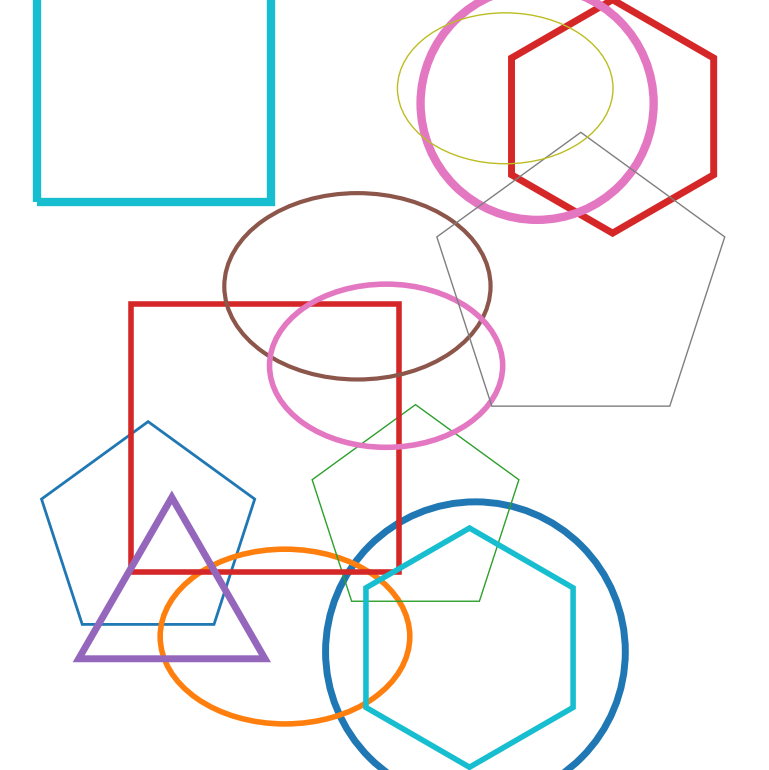[{"shape": "pentagon", "thickness": 1, "radius": 0.73, "center": [0.192, 0.307]}, {"shape": "circle", "thickness": 2.5, "radius": 0.97, "center": [0.617, 0.154]}, {"shape": "oval", "thickness": 2, "radius": 0.81, "center": [0.37, 0.173]}, {"shape": "pentagon", "thickness": 0.5, "radius": 0.71, "center": [0.54, 0.333]}, {"shape": "square", "thickness": 2, "radius": 0.87, "center": [0.344, 0.431]}, {"shape": "hexagon", "thickness": 2.5, "radius": 0.76, "center": [0.796, 0.849]}, {"shape": "triangle", "thickness": 2.5, "radius": 0.7, "center": [0.223, 0.214]}, {"shape": "oval", "thickness": 1.5, "radius": 0.86, "center": [0.464, 0.628]}, {"shape": "oval", "thickness": 2, "radius": 0.76, "center": [0.501, 0.525]}, {"shape": "circle", "thickness": 3, "radius": 0.76, "center": [0.698, 0.866]}, {"shape": "pentagon", "thickness": 0.5, "radius": 0.98, "center": [0.754, 0.632]}, {"shape": "oval", "thickness": 0.5, "radius": 0.7, "center": [0.656, 0.885]}, {"shape": "hexagon", "thickness": 2, "radius": 0.78, "center": [0.61, 0.159]}, {"shape": "square", "thickness": 3, "radius": 0.76, "center": [0.2, 0.889]}]